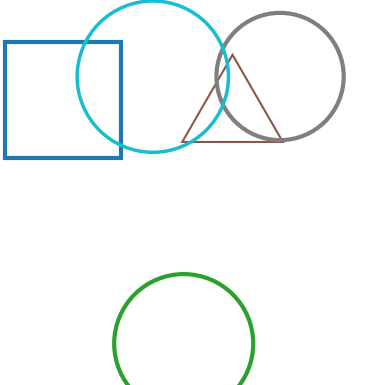[{"shape": "square", "thickness": 3, "radius": 0.75, "center": [0.163, 0.739]}, {"shape": "circle", "thickness": 3, "radius": 0.9, "center": [0.477, 0.107]}, {"shape": "triangle", "thickness": 1.5, "radius": 0.75, "center": [0.604, 0.707]}, {"shape": "circle", "thickness": 3, "radius": 0.83, "center": [0.727, 0.801]}, {"shape": "circle", "thickness": 2.5, "radius": 0.98, "center": [0.397, 0.801]}]